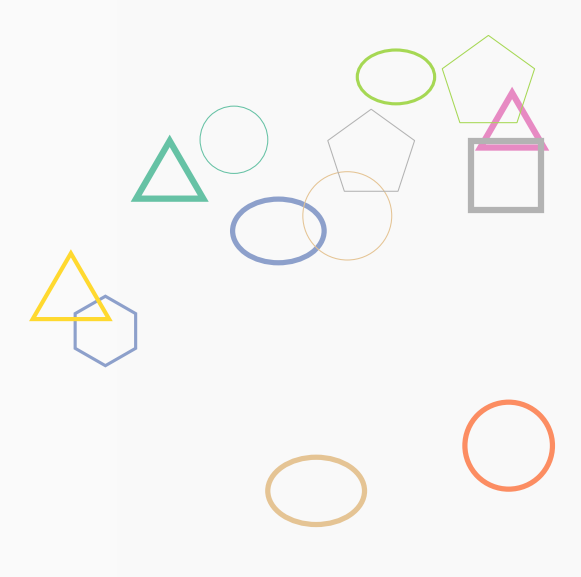[{"shape": "circle", "thickness": 0.5, "radius": 0.29, "center": [0.402, 0.757]}, {"shape": "triangle", "thickness": 3, "radius": 0.33, "center": [0.292, 0.689]}, {"shape": "circle", "thickness": 2.5, "radius": 0.38, "center": [0.875, 0.227]}, {"shape": "hexagon", "thickness": 1.5, "radius": 0.3, "center": [0.181, 0.426]}, {"shape": "oval", "thickness": 2.5, "radius": 0.39, "center": [0.479, 0.599]}, {"shape": "triangle", "thickness": 3, "radius": 0.32, "center": [0.881, 0.775]}, {"shape": "pentagon", "thickness": 0.5, "radius": 0.42, "center": [0.84, 0.854]}, {"shape": "oval", "thickness": 1.5, "radius": 0.33, "center": [0.681, 0.866]}, {"shape": "triangle", "thickness": 2, "radius": 0.38, "center": [0.122, 0.485]}, {"shape": "circle", "thickness": 0.5, "radius": 0.38, "center": [0.597, 0.625]}, {"shape": "oval", "thickness": 2.5, "radius": 0.42, "center": [0.544, 0.149]}, {"shape": "pentagon", "thickness": 0.5, "radius": 0.39, "center": [0.639, 0.731]}, {"shape": "square", "thickness": 3, "radius": 0.3, "center": [0.871, 0.695]}]